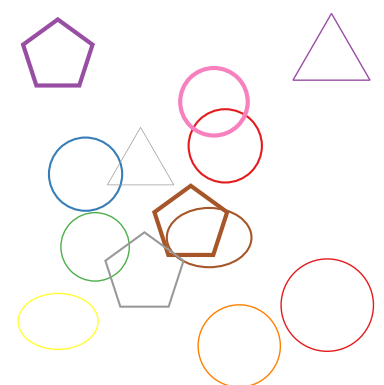[{"shape": "circle", "thickness": 1, "radius": 0.6, "center": [0.85, 0.207]}, {"shape": "circle", "thickness": 1.5, "radius": 0.48, "center": [0.585, 0.621]}, {"shape": "circle", "thickness": 1.5, "radius": 0.48, "center": [0.222, 0.548]}, {"shape": "circle", "thickness": 1, "radius": 0.44, "center": [0.247, 0.359]}, {"shape": "triangle", "thickness": 1, "radius": 0.58, "center": [0.861, 0.85]}, {"shape": "pentagon", "thickness": 3, "radius": 0.47, "center": [0.15, 0.855]}, {"shape": "circle", "thickness": 1, "radius": 0.53, "center": [0.621, 0.101]}, {"shape": "oval", "thickness": 1, "radius": 0.52, "center": [0.151, 0.165]}, {"shape": "pentagon", "thickness": 3, "radius": 0.5, "center": [0.496, 0.418]}, {"shape": "oval", "thickness": 1.5, "radius": 0.55, "center": [0.543, 0.383]}, {"shape": "circle", "thickness": 3, "radius": 0.44, "center": [0.556, 0.736]}, {"shape": "pentagon", "thickness": 1.5, "radius": 0.53, "center": [0.375, 0.29]}, {"shape": "triangle", "thickness": 0.5, "radius": 0.5, "center": [0.365, 0.57]}]